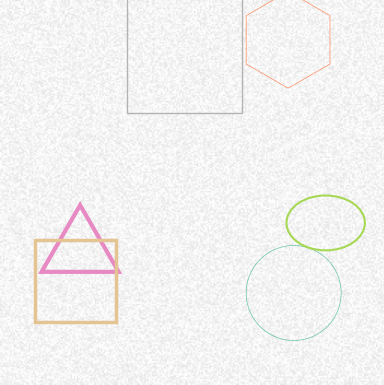[{"shape": "circle", "thickness": 0.5, "radius": 0.62, "center": [0.763, 0.239]}, {"shape": "hexagon", "thickness": 0.5, "radius": 0.63, "center": [0.748, 0.897]}, {"shape": "triangle", "thickness": 3, "radius": 0.58, "center": [0.208, 0.352]}, {"shape": "oval", "thickness": 1.5, "radius": 0.51, "center": [0.846, 0.421]}, {"shape": "square", "thickness": 2.5, "radius": 0.53, "center": [0.197, 0.27]}, {"shape": "square", "thickness": 1, "radius": 0.74, "center": [0.48, 0.856]}]